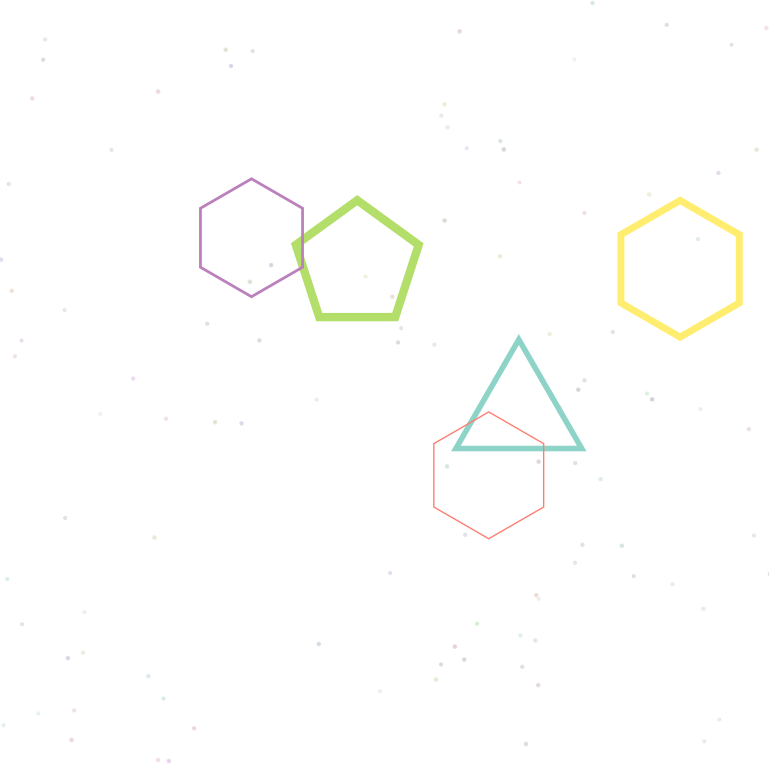[{"shape": "triangle", "thickness": 2, "radius": 0.47, "center": [0.674, 0.465]}, {"shape": "hexagon", "thickness": 0.5, "radius": 0.41, "center": [0.635, 0.383]}, {"shape": "pentagon", "thickness": 3, "radius": 0.42, "center": [0.464, 0.656]}, {"shape": "hexagon", "thickness": 1, "radius": 0.38, "center": [0.327, 0.691]}, {"shape": "hexagon", "thickness": 2.5, "radius": 0.44, "center": [0.883, 0.651]}]